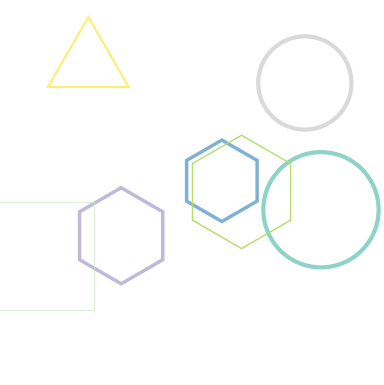[{"shape": "circle", "thickness": 3, "radius": 0.75, "center": [0.834, 0.455]}, {"shape": "hexagon", "thickness": 2.5, "radius": 0.62, "center": [0.315, 0.388]}, {"shape": "hexagon", "thickness": 2.5, "radius": 0.53, "center": [0.576, 0.53]}, {"shape": "hexagon", "thickness": 1, "radius": 0.74, "center": [0.627, 0.502]}, {"shape": "circle", "thickness": 3, "radius": 0.61, "center": [0.792, 0.784]}, {"shape": "square", "thickness": 0.5, "radius": 0.7, "center": [0.105, 0.335]}, {"shape": "triangle", "thickness": 1.5, "radius": 0.61, "center": [0.229, 0.835]}]